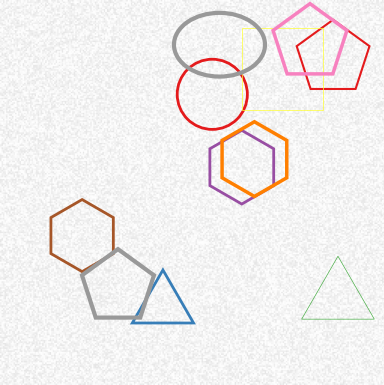[{"shape": "pentagon", "thickness": 1.5, "radius": 0.5, "center": [0.865, 0.849]}, {"shape": "circle", "thickness": 2, "radius": 0.46, "center": [0.551, 0.755]}, {"shape": "triangle", "thickness": 2, "radius": 0.46, "center": [0.423, 0.207]}, {"shape": "triangle", "thickness": 0.5, "radius": 0.54, "center": [0.878, 0.225]}, {"shape": "hexagon", "thickness": 2, "radius": 0.48, "center": [0.628, 0.566]}, {"shape": "hexagon", "thickness": 2.5, "radius": 0.49, "center": [0.661, 0.587]}, {"shape": "square", "thickness": 0.5, "radius": 0.53, "center": [0.734, 0.821]}, {"shape": "hexagon", "thickness": 2, "radius": 0.47, "center": [0.213, 0.388]}, {"shape": "pentagon", "thickness": 2.5, "radius": 0.5, "center": [0.805, 0.89]}, {"shape": "oval", "thickness": 3, "radius": 0.59, "center": [0.57, 0.884]}, {"shape": "pentagon", "thickness": 3, "radius": 0.49, "center": [0.306, 0.255]}]